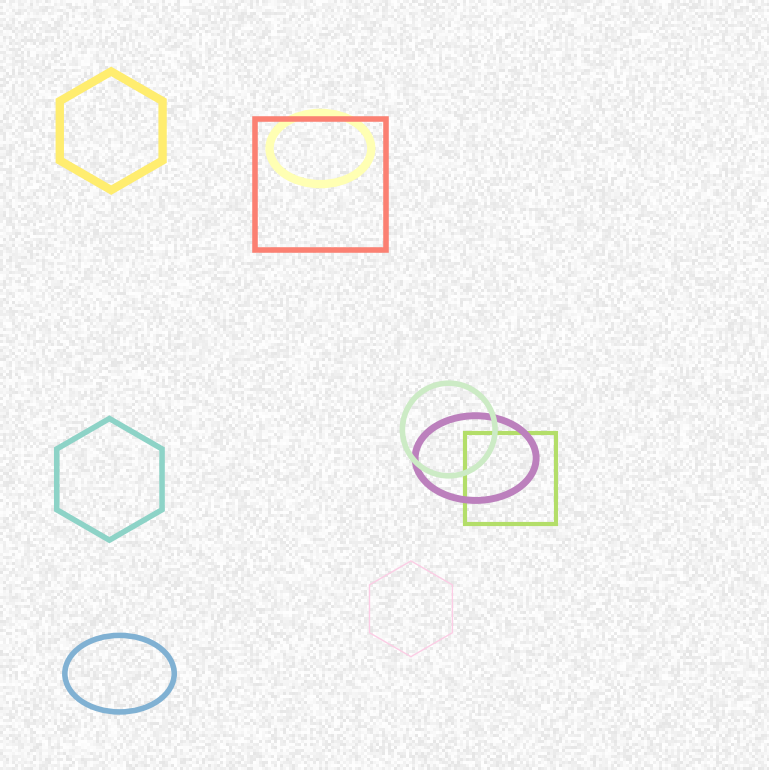[{"shape": "hexagon", "thickness": 2, "radius": 0.39, "center": [0.142, 0.377]}, {"shape": "oval", "thickness": 3, "radius": 0.33, "center": [0.416, 0.807]}, {"shape": "square", "thickness": 2, "radius": 0.42, "center": [0.416, 0.761]}, {"shape": "oval", "thickness": 2, "radius": 0.36, "center": [0.155, 0.125]}, {"shape": "square", "thickness": 1.5, "radius": 0.3, "center": [0.664, 0.379]}, {"shape": "hexagon", "thickness": 0.5, "radius": 0.31, "center": [0.534, 0.209]}, {"shape": "oval", "thickness": 2.5, "radius": 0.39, "center": [0.618, 0.405]}, {"shape": "circle", "thickness": 2, "radius": 0.3, "center": [0.583, 0.442]}, {"shape": "hexagon", "thickness": 3, "radius": 0.39, "center": [0.144, 0.83]}]